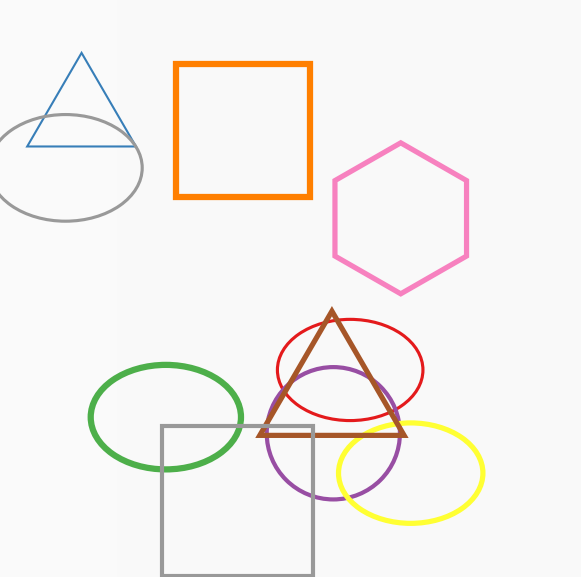[{"shape": "oval", "thickness": 1.5, "radius": 0.63, "center": [0.602, 0.358]}, {"shape": "triangle", "thickness": 1, "radius": 0.54, "center": [0.14, 0.8]}, {"shape": "oval", "thickness": 3, "radius": 0.65, "center": [0.285, 0.277]}, {"shape": "circle", "thickness": 2, "radius": 0.57, "center": [0.573, 0.249]}, {"shape": "square", "thickness": 3, "radius": 0.58, "center": [0.418, 0.773]}, {"shape": "oval", "thickness": 2.5, "radius": 0.62, "center": [0.707, 0.18]}, {"shape": "triangle", "thickness": 2.5, "radius": 0.72, "center": [0.571, 0.317]}, {"shape": "hexagon", "thickness": 2.5, "radius": 0.65, "center": [0.689, 0.621]}, {"shape": "oval", "thickness": 1.5, "radius": 0.66, "center": [0.113, 0.708]}, {"shape": "square", "thickness": 2, "radius": 0.65, "center": [0.409, 0.131]}]